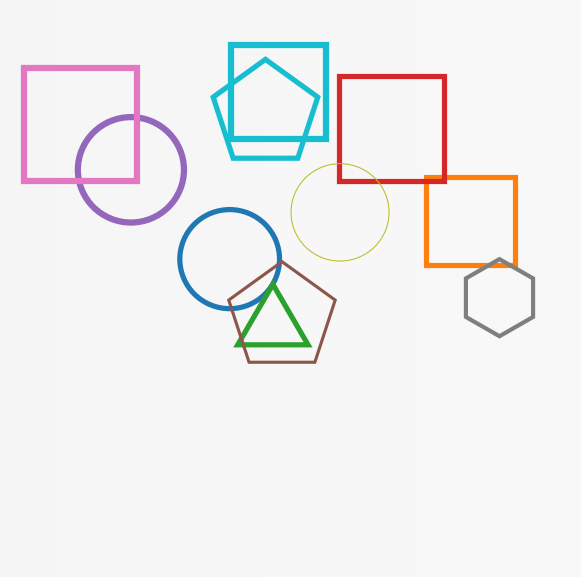[{"shape": "circle", "thickness": 2.5, "radius": 0.43, "center": [0.395, 0.55]}, {"shape": "square", "thickness": 2.5, "radius": 0.38, "center": [0.809, 0.616]}, {"shape": "triangle", "thickness": 2.5, "radius": 0.35, "center": [0.469, 0.437]}, {"shape": "square", "thickness": 2.5, "radius": 0.45, "center": [0.674, 0.777]}, {"shape": "circle", "thickness": 3, "radius": 0.46, "center": [0.225, 0.705]}, {"shape": "pentagon", "thickness": 1.5, "radius": 0.48, "center": [0.485, 0.45]}, {"shape": "square", "thickness": 3, "radius": 0.49, "center": [0.138, 0.783]}, {"shape": "hexagon", "thickness": 2, "radius": 0.33, "center": [0.859, 0.484]}, {"shape": "circle", "thickness": 0.5, "radius": 0.42, "center": [0.585, 0.631]}, {"shape": "pentagon", "thickness": 2.5, "radius": 0.47, "center": [0.457, 0.802]}, {"shape": "square", "thickness": 3, "radius": 0.41, "center": [0.479, 0.839]}]